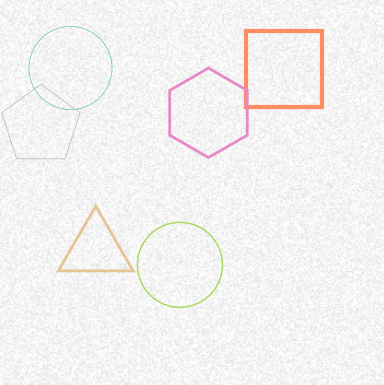[{"shape": "circle", "thickness": 0.5, "radius": 0.54, "center": [0.183, 0.823]}, {"shape": "square", "thickness": 3, "radius": 0.49, "center": [0.739, 0.82]}, {"shape": "hexagon", "thickness": 2, "radius": 0.58, "center": [0.541, 0.707]}, {"shape": "circle", "thickness": 1, "radius": 0.55, "center": [0.467, 0.312]}, {"shape": "triangle", "thickness": 2, "radius": 0.56, "center": [0.249, 0.353]}, {"shape": "pentagon", "thickness": 0.5, "radius": 0.54, "center": [0.106, 0.674]}]